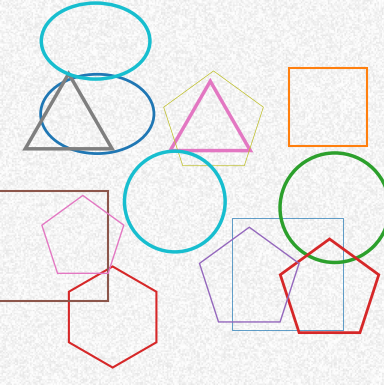[{"shape": "square", "thickness": 0.5, "radius": 0.72, "center": [0.746, 0.288]}, {"shape": "oval", "thickness": 2, "radius": 0.74, "center": [0.253, 0.704]}, {"shape": "square", "thickness": 1.5, "radius": 0.51, "center": [0.851, 0.722]}, {"shape": "circle", "thickness": 2.5, "radius": 0.71, "center": [0.87, 0.46]}, {"shape": "hexagon", "thickness": 1.5, "radius": 0.66, "center": [0.293, 0.177]}, {"shape": "pentagon", "thickness": 2, "radius": 0.67, "center": [0.856, 0.245]}, {"shape": "pentagon", "thickness": 1, "radius": 0.68, "center": [0.648, 0.274]}, {"shape": "square", "thickness": 1.5, "radius": 0.72, "center": [0.136, 0.361]}, {"shape": "triangle", "thickness": 2.5, "radius": 0.6, "center": [0.546, 0.669]}, {"shape": "pentagon", "thickness": 1, "radius": 0.56, "center": [0.215, 0.381]}, {"shape": "triangle", "thickness": 2.5, "radius": 0.65, "center": [0.178, 0.679]}, {"shape": "pentagon", "thickness": 0.5, "radius": 0.68, "center": [0.555, 0.68]}, {"shape": "circle", "thickness": 2.5, "radius": 0.65, "center": [0.454, 0.477]}, {"shape": "oval", "thickness": 2.5, "radius": 0.71, "center": [0.248, 0.893]}]